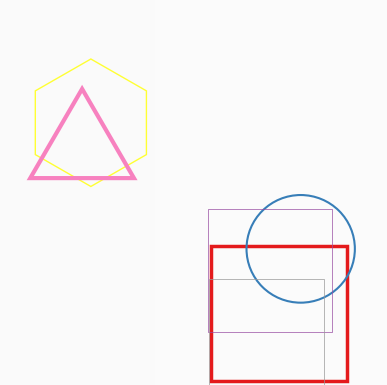[{"shape": "square", "thickness": 2.5, "radius": 0.88, "center": [0.72, 0.186]}, {"shape": "circle", "thickness": 1.5, "radius": 0.7, "center": [0.776, 0.354]}, {"shape": "square", "thickness": 0.5, "radius": 0.8, "center": [0.697, 0.298]}, {"shape": "hexagon", "thickness": 1, "radius": 0.83, "center": [0.234, 0.681]}, {"shape": "triangle", "thickness": 3, "radius": 0.77, "center": [0.212, 0.615]}, {"shape": "square", "thickness": 0.5, "radius": 0.74, "center": [0.689, 0.128]}]